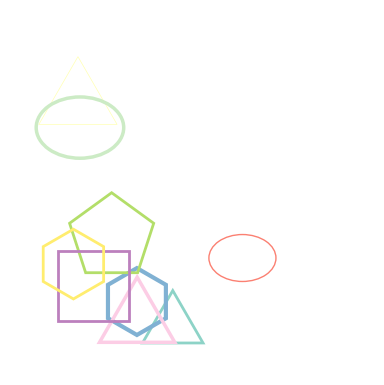[{"shape": "triangle", "thickness": 2, "radius": 0.45, "center": [0.449, 0.155]}, {"shape": "triangle", "thickness": 0.5, "radius": 0.59, "center": [0.202, 0.735]}, {"shape": "oval", "thickness": 1, "radius": 0.44, "center": [0.63, 0.33]}, {"shape": "hexagon", "thickness": 3, "radius": 0.43, "center": [0.356, 0.217]}, {"shape": "pentagon", "thickness": 2, "radius": 0.57, "center": [0.29, 0.385]}, {"shape": "triangle", "thickness": 2.5, "radius": 0.56, "center": [0.356, 0.167]}, {"shape": "square", "thickness": 2, "radius": 0.46, "center": [0.243, 0.257]}, {"shape": "oval", "thickness": 2.5, "radius": 0.57, "center": [0.208, 0.669]}, {"shape": "hexagon", "thickness": 2, "radius": 0.45, "center": [0.191, 0.314]}]